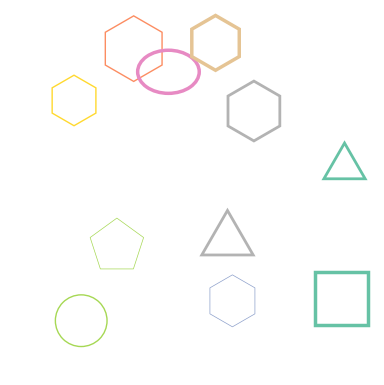[{"shape": "triangle", "thickness": 2, "radius": 0.31, "center": [0.895, 0.567]}, {"shape": "square", "thickness": 2.5, "radius": 0.34, "center": [0.888, 0.226]}, {"shape": "hexagon", "thickness": 1, "radius": 0.43, "center": [0.347, 0.874]}, {"shape": "hexagon", "thickness": 0.5, "radius": 0.34, "center": [0.604, 0.219]}, {"shape": "oval", "thickness": 2.5, "radius": 0.4, "center": [0.438, 0.814]}, {"shape": "pentagon", "thickness": 0.5, "radius": 0.36, "center": [0.304, 0.361]}, {"shape": "circle", "thickness": 1, "radius": 0.34, "center": [0.211, 0.167]}, {"shape": "hexagon", "thickness": 1, "radius": 0.33, "center": [0.192, 0.739]}, {"shape": "hexagon", "thickness": 2.5, "radius": 0.36, "center": [0.56, 0.889]}, {"shape": "triangle", "thickness": 2, "radius": 0.39, "center": [0.591, 0.376]}, {"shape": "hexagon", "thickness": 2, "radius": 0.39, "center": [0.66, 0.712]}]